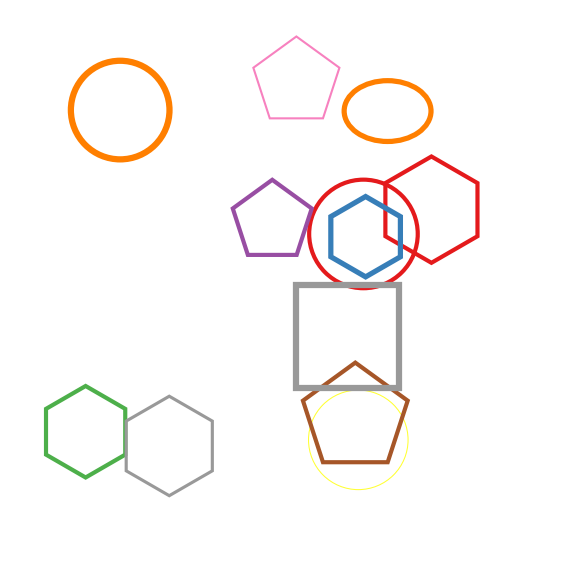[{"shape": "hexagon", "thickness": 2, "radius": 0.46, "center": [0.747, 0.636]}, {"shape": "circle", "thickness": 2, "radius": 0.47, "center": [0.629, 0.594]}, {"shape": "hexagon", "thickness": 2.5, "radius": 0.35, "center": [0.633, 0.589]}, {"shape": "hexagon", "thickness": 2, "radius": 0.4, "center": [0.148, 0.252]}, {"shape": "pentagon", "thickness": 2, "radius": 0.36, "center": [0.471, 0.616]}, {"shape": "circle", "thickness": 3, "radius": 0.43, "center": [0.208, 0.809]}, {"shape": "oval", "thickness": 2.5, "radius": 0.38, "center": [0.671, 0.807]}, {"shape": "circle", "thickness": 0.5, "radius": 0.43, "center": [0.62, 0.237]}, {"shape": "pentagon", "thickness": 2, "radius": 0.48, "center": [0.615, 0.276]}, {"shape": "pentagon", "thickness": 1, "radius": 0.39, "center": [0.513, 0.858]}, {"shape": "square", "thickness": 3, "radius": 0.45, "center": [0.601, 0.416]}, {"shape": "hexagon", "thickness": 1.5, "radius": 0.43, "center": [0.293, 0.227]}]